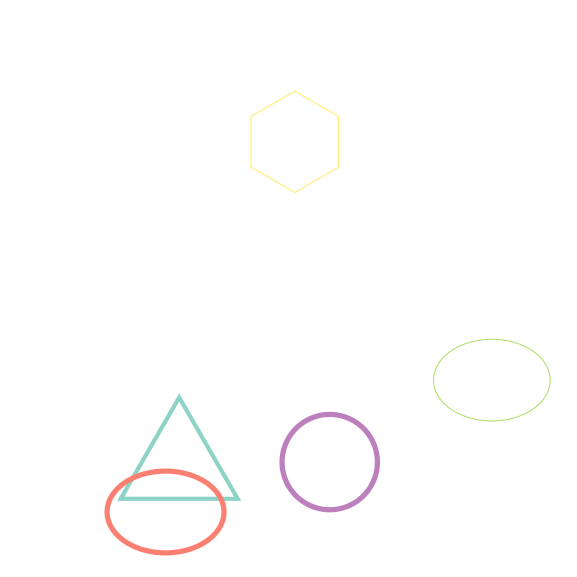[{"shape": "triangle", "thickness": 2, "radius": 0.58, "center": [0.31, 0.194]}, {"shape": "oval", "thickness": 2.5, "radius": 0.51, "center": [0.287, 0.113]}, {"shape": "oval", "thickness": 0.5, "radius": 0.51, "center": [0.852, 0.341]}, {"shape": "circle", "thickness": 2.5, "radius": 0.41, "center": [0.571, 0.199]}, {"shape": "hexagon", "thickness": 0.5, "radius": 0.44, "center": [0.511, 0.754]}]